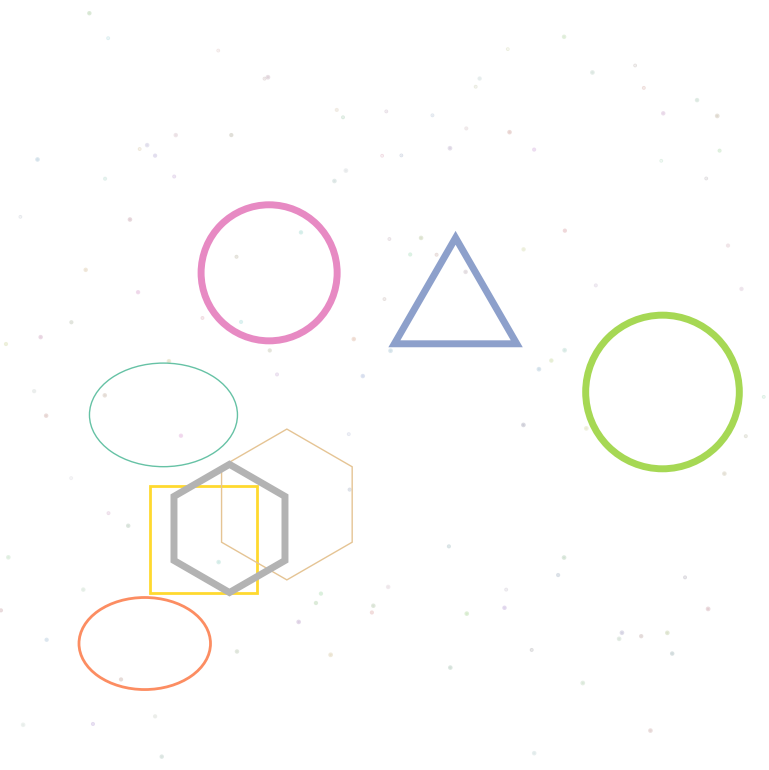[{"shape": "oval", "thickness": 0.5, "radius": 0.48, "center": [0.212, 0.461]}, {"shape": "oval", "thickness": 1, "radius": 0.43, "center": [0.188, 0.164]}, {"shape": "triangle", "thickness": 2.5, "radius": 0.46, "center": [0.592, 0.599]}, {"shape": "circle", "thickness": 2.5, "radius": 0.44, "center": [0.35, 0.646]}, {"shape": "circle", "thickness": 2.5, "radius": 0.5, "center": [0.86, 0.491]}, {"shape": "square", "thickness": 1, "radius": 0.35, "center": [0.264, 0.299]}, {"shape": "hexagon", "thickness": 0.5, "radius": 0.49, "center": [0.373, 0.345]}, {"shape": "hexagon", "thickness": 2.5, "radius": 0.42, "center": [0.298, 0.314]}]